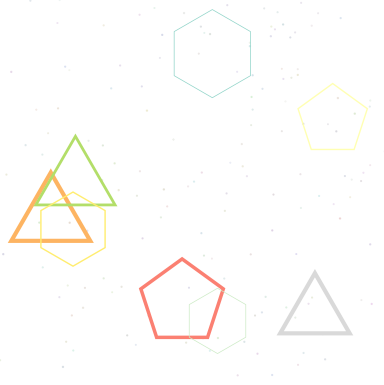[{"shape": "hexagon", "thickness": 0.5, "radius": 0.57, "center": [0.552, 0.861]}, {"shape": "pentagon", "thickness": 1, "radius": 0.47, "center": [0.864, 0.688]}, {"shape": "pentagon", "thickness": 2.5, "radius": 0.56, "center": [0.473, 0.215]}, {"shape": "triangle", "thickness": 3, "radius": 0.59, "center": [0.132, 0.434]}, {"shape": "triangle", "thickness": 2, "radius": 0.59, "center": [0.196, 0.527]}, {"shape": "triangle", "thickness": 3, "radius": 0.52, "center": [0.818, 0.186]}, {"shape": "hexagon", "thickness": 0.5, "radius": 0.42, "center": [0.565, 0.166]}, {"shape": "hexagon", "thickness": 1, "radius": 0.48, "center": [0.19, 0.405]}]